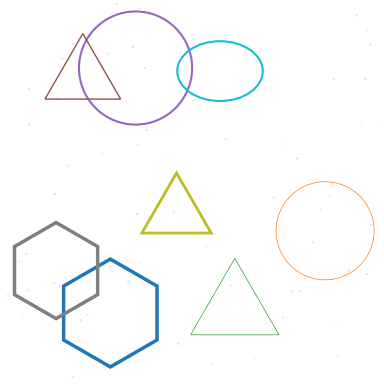[{"shape": "hexagon", "thickness": 2.5, "radius": 0.7, "center": [0.287, 0.187]}, {"shape": "circle", "thickness": 0.5, "radius": 0.64, "center": [0.844, 0.401]}, {"shape": "triangle", "thickness": 0.5, "radius": 0.66, "center": [0.61, 0.197]}, {"shape": "circle", "thickness": 1.5, "radius": 0.73, "center": [0.352, 0.823]}, {"shape": "triangle", "thickness": 1, "radius": 0.57, "center": [0.215, 0.799]}, {"shape": "hexagon", "thickness": 2.5, "radius": 0.62, "center": [0.146, 0.297]}, {"shape": "triangle", "thickness": 2, "radius": 0.52, "center": [0.459, 0.447]}, {"shape": "oval", "thickness": 1.5, "radius": 0.55, "center": [0.571, 0.815]}]